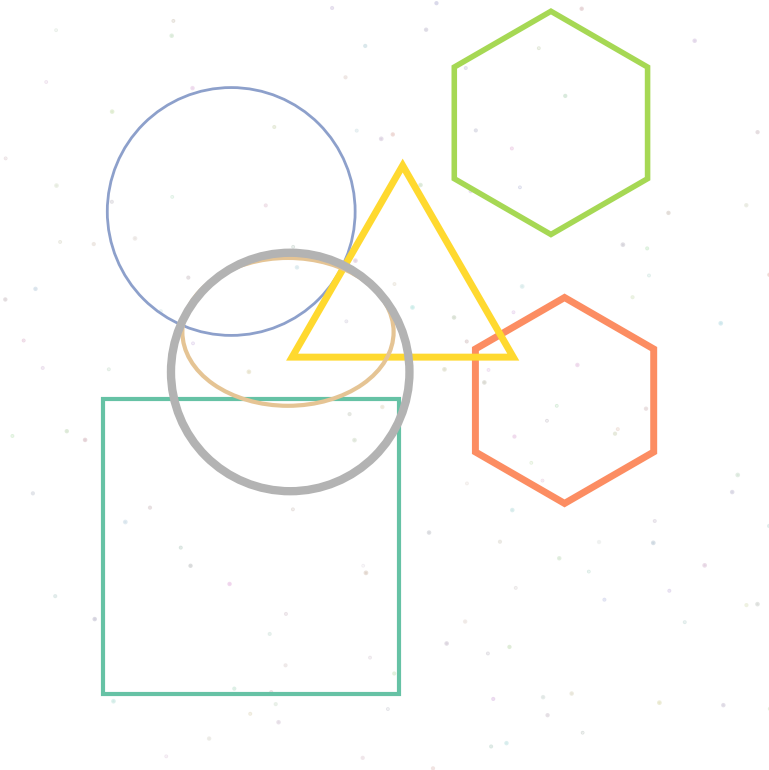[{"shape": "square", "thickness": 1.5, "radius": 0.96, "center": [0.326, 0.29]}, {"shape": "hexagon", "thickness": 2.5, "radius": 0.67, "center": [0.733, 0.48]}, {"shape": "circle", "thickness": 1, "radius": 0.8, "center": [0.3, 0.725]}, {"shape": "hexagon", "thickness": 2, "radius": 0.72, "center": [0.715, 0.84]}, {"shape": "triangle", "thickness": 2.5, "radius": 0.83, "center": [0.523, 0.619]}, {"shape": "oval", "thickness": 1.5, "radius": 0.69, "center": [0.374, 0.569]}, {"shape": "circle", "thickness": 3, "radius": 0.77, "center": [0.377, 0.517]}]